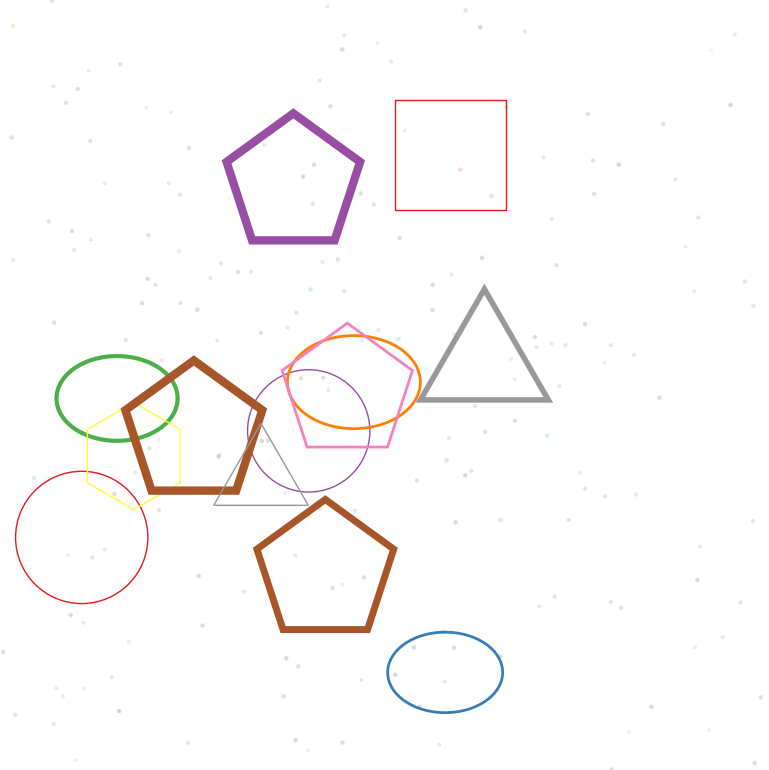[{"shape": "square", "thickness": 0.5, "radius": 0.36, "center": [0.585, 0.798]}, {"shape": "circle", "thickness": 0.5, "radius": 0.43, "center": [0.106, 0.302]}, {"shape": "oval", "thickness": 1, "radius": 0.37, "center": [0.578, 0.127]}, {"shape": "oval", "thickness": 1.5, "radius": 0.39, "center": [0.152, 0.483]}, {"shape": "circle", "thickness": 0.5, "radius": 0.4, "center": [0.401, 0.44]}, {"shape": "pentagon", "thickness": 3, "radius": 0.46, "center": [0.381, 0.762]}, {"shape": "oval", "thickness": 1, "radius": 0.43, "center": [0.46, 0.504]}, {"shape": "hexagon", "thickness": 0.5, "radius": 0.35, "center": [0.174, 0.408]}, {"shape": "pentagon", "thickness": 2.5, "radius": 0.47, "center": [0.422, 0.258]}, {"shape": "pentagon", "thickness": 3, "radius": 0.47, "center": [0.252, 0.438]}, {"shape": "pentagon", "thickness": 1, "radius": 0.44, "center": [0.451, 0.491]}, {"shape": "triangle", "thickness": 0.5, "radius": 0.35, "center": [0.339, 0.379]}, {"shape": "triangle", "thickness": 2, "radius": 0.48, "center": [0.629, 0.529]}]